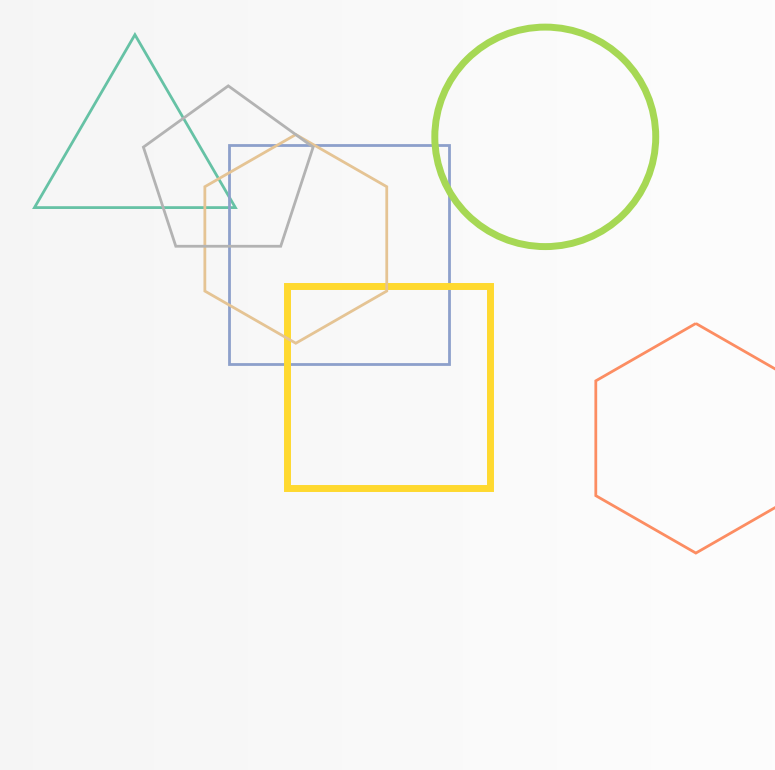[{"shape": "triangle", "thickness": 1, "radius": 0.75, "center": [0.174, 0.805]}, {"shape": "hexagon", "thickness": 1, "radius": 0.75, "center": [0.898, 0.431]}, {"shape": "square", "thickness": 1, "radius": 0.71, "center": [0.437, 0.669]}, {"shape": "circle", "thickness": 2.5, "radius": 0.71, "center": [0.704, 0.822]}, {"shape": "square", "thickness": 2.5, "radius": 0.66, "center": [0.501, 0.498]}, {"shape": "hexagon", "thickness": 1, "radius": 0.68, "center": [0.382, 0.69]}, {"shape": "pentagon", "thickness": 1, "radius": 0.58, "center": [0.295, 0.773]}]